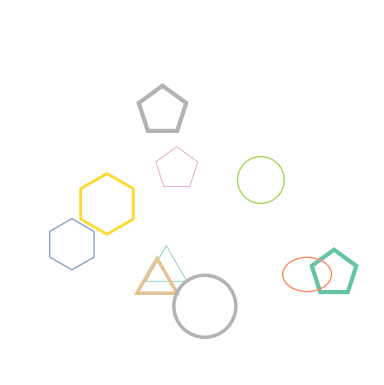[{"shape": "pentagon", "thickness": 3, "radius": 0.3, "center": [0.868, 0.291]}, {"shape": "triangle", "thickness": 0.5, "radius": 0.31, "center": [0.432, 0.3]}, {"shape": "oval", "thickness": 1, "radius": 0.32, "center": [0.798, 0.287]}, {"shape": "hexagon", "thickness": 1, "radius": 0.33, "center": [0.187, 0.366]}, {"shape": "pentagon", "thickness": 0.5, "radius": 0.29, "center": [0.459, 0.562]}, {"shape": "circle", "thickness": 1, "radius": 0.3, "center": [0.678, 0.532]}, {"shape": "hexagon", "thickness": 2, "radius": 0.39, "center": [0.278, 0.47]}, {"shape": "triangle", "thickness": 2.5, "radius": 0.3, "center": [0.408, 0.269]}, {"shape": "circle", "thickness": 2.5, "radius": 0.4, "center": [0.532, 0.205]}, {"shape": "pentagon", "thickness": 3, "radius": 0.32, "center": [0.422, 0.713]}]